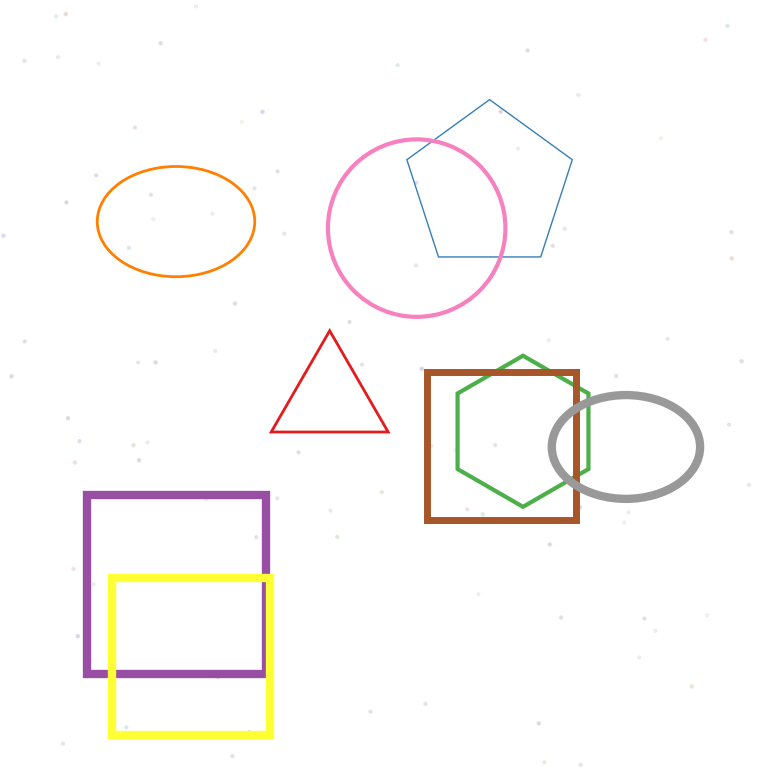[{"shape": "triangle", "thickness": 1, "radius": 0.44, "center": [0.428, 0.483]}, {"shape": "pentagon", "thickness": 0.5, "radius": 0.56, "center": [0.636, 0.758]}, {"shape": "hexagon", "thickness": 1.5, "radius": 0.49, "center": [0.679, 0.44]}, {"shape": "square", "thickness": 3, "radius": 0.58, "center": [0.229, 0.241]}, {"shape": "oval", "thickness": 1, "radius": 0.51, "center": [0.229, 0.712]}, {"shape": "square", "thickness": 3, "radius": 0.51, "center": [0.248, 0.147]}, {"shape": "square", "thickness": 2.5, "radius": 0.48, "center": [0.651, 0.421]}, {"shape": "circle", "thickness": 1.5, "radius": 0.58, "center": [0.541, 0.704]}, {"shape": "oval", "thickness": 3, "radius": 0.48, "center": [0.813, 0.42]}]